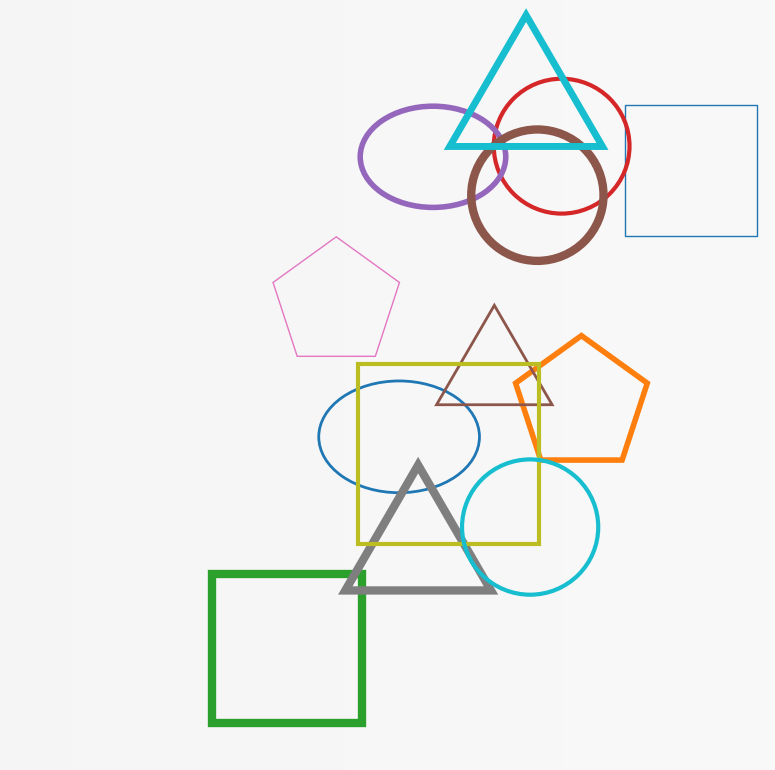[{"shape": "oval", "thickness": 1, "radius": 0.52, "center": [0.515, 0.433]}, {"shape": "square", "thickness": 0.5, "radius": 0.42, "center": [0.891, 0.778]}, {"shape": "pentagon", "thickness": 2, "radius": 0.45, "center": [0.75, 0.475]}, {"shape": "square", "thickness": 3, "radius": 0.48, "center": [0.371, 0.158]}, {"shape": "circle", "thickness": 1.5, "radius": 0.44, "center": [0.725, 0.81]}, {"shape": "oval", "thickness": 2, "radius": 0.47, "center": [0.559, 0.796]}, {"shape": "triangle", "thickness": 1, "radius": 0.43, "center": [0.638, 0.517]}, {"shape": "circle", "thickness": 3, "radius": 0.43, "center": [0.693, 0.747]}, {"shape": "pentagon", "thickness": 0.5, "radius": 0.43, "center": [0.434, 0.607]}, {"shape": "triangle", "thickness": 3, "radius": 0.54, "center": [0.54, 0.287]}, {"shape": "square", "thickness": 1.5, "radius": 0.59, "center": [0.579, 0.411]}, {"shape": "circle", "thickness": 1.5, "radius": 0.44, "center": [0.684, 0.316]}, {"shape": "triangle", "thickness": 2.5, "radius": 0.57, "center": [0.679, 0.867]}]